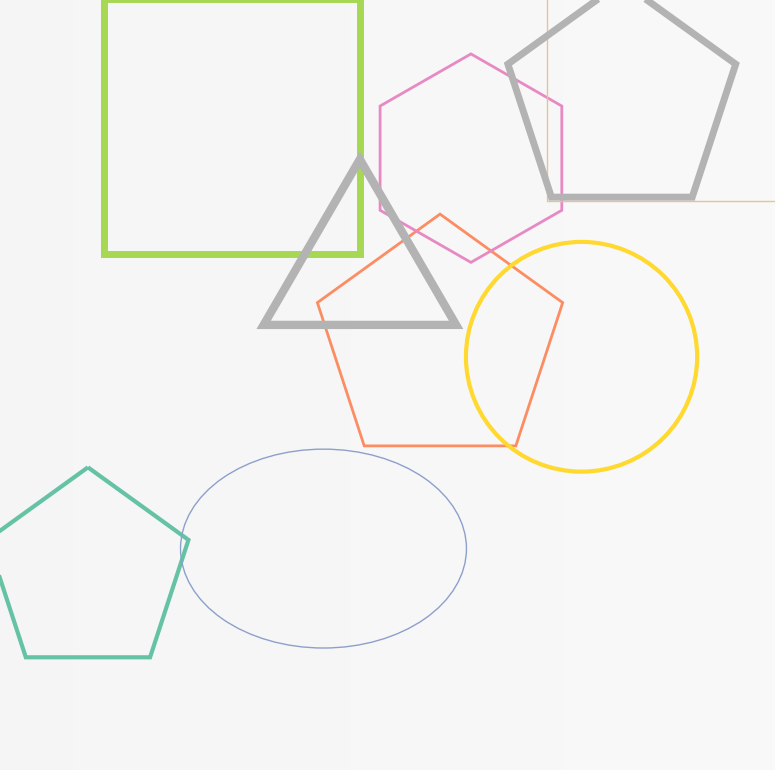[{"shape": "pentagon", "thickness": 1.5, "radius": 0.68, "center": [0.113, 0.257]}, {"shape": "pentagon", "thickness": 1, "radius": 0.83, "center": [0.568, 0.556]}, {"shape": "oval", "thickness": 0.5, "radius": 0.92, "center": [0.417, 0.288]}, {"shape": "hexagon", "thickness": 1, "radius": 0.68, "center": [0.608, 0.795]}, {"shape": "square", "thickness": 2.5, "radius": 0.83, "center": [0.299, 0.835]}, {"shape": "circle", "thickness": 1.5, "radius": 0.75, "center": [0.75, 0.537]}, {"shape": "square", "thickness": 0.5, "radius": 0.75, "center": [0.855, 0.889]}, {"shape": "pentagon", "thickness": 2.5, "radius": 0.77, "center": [0.802, 0.869]}, {"shape": "triangle", "thickness": 3, "radius": 0.72, "center": [0.464, 0.65]}]